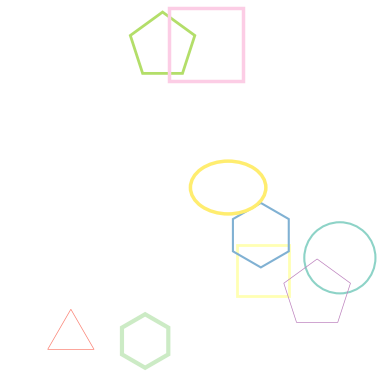[{"shape": "circle", "thickness": 1.5, "radius": 0.46, "center": [0.883, 0.33]}, {"shape": "square", "thickness": 2, "radius": 0.34, "center": [0.683, 0.297]}, {"shape": "triangle", "thickness": 0.5, "radius": 0.35, "center": [0.184, 0.127]}, {"shape": "hexagon", "thickness": 1.5, "radius": 0.42, "center": [0.678, 0.389]}, {"shape": "pentagon", "thickness": 2, "radius": 0.44, "center": [0.422, 0.881]}, {"shape": "square", "thickness": 2.5, "radius": 0.48, "center": [0.535, 0.884]}, {"shape": "pentagon", "thickness": 0.5, "radius": 0.46, "center": [0.824, 0.236]}, {"shape": "hexagon", "thickness": 3, "radius": 0.35, "center": [0.377, 0.114]}, {"shape": "oval", "thickness": 2.5, "radius": 0.49, "center": [0.593, 0.513]}]